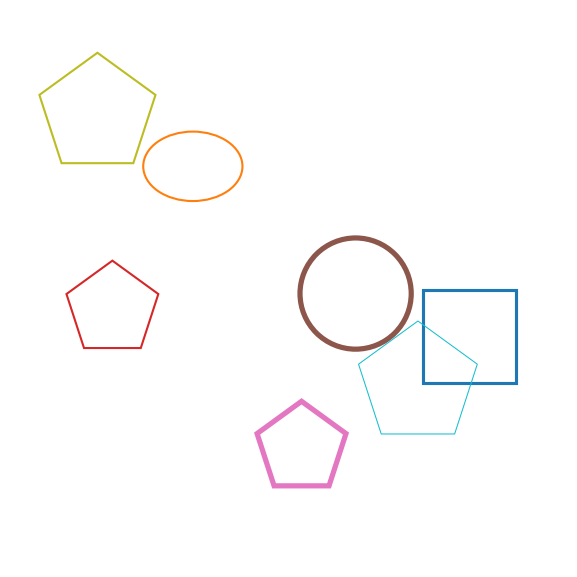[{"shape": "square", "thickness": 1.5, "radius": 0.4, "center": [0.813, 0.416]}, {"shape": "oval", "thickness": 1, "radius": 0.43, "center": [0.334, 0.711]}, {"shape": "pentagon", "thickness": 1, "radius": 0.42, "center": [0.195, 0.464]}, {"shape": "circle", "thickness": 2.5, "radius": 0.48, "center": [0.616, 0.491]}, {"shape": "pentagon", "thickness": 2.5, "radius": 0.4, "center": [0.522, 0.223]}, {"shape": "pentagon", "thickness": 1, "radius": 0.53, "center": [0.169, 0.802]}, {"shape": "pentagon", "thickness": 0.5, "radius": 0.54, "center": [0.724, 0.335]}]